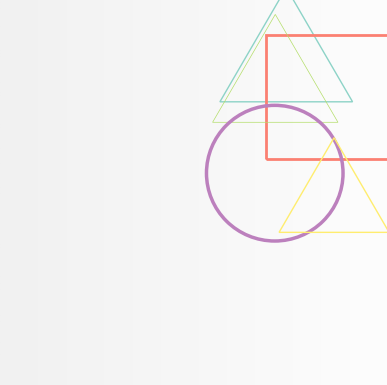[{"shape": "triangle", "thickness": 1, "radius": 0.99, "center": [0.739, 0.834]}, {"shape": "square", "thickness": 2, "radius": 0.81, "center": [0.849, 0.749]}, {"shape": "triangle", "thickness": 0.5, "radius": 0.93, "center": [0.71, 0.776]}, {"shape": "circle", "thickness": 2.5, "radius": 0.88, "center": [0.709, 0.55]}, {"shape": "triangle", "thickness": 1, "radius": 0.82, "center": [0.862, 0.478]}]